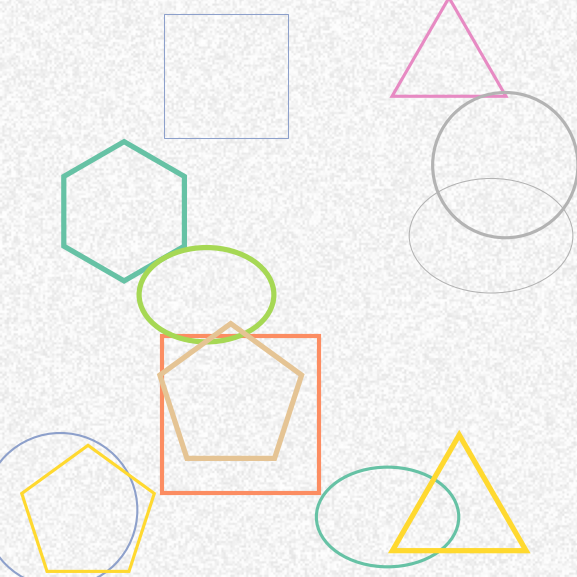[{"shape": "oval", "thickness": 1.5, "radius": 0.62, "center": [0.671, 0.104]}, {"shape": "hexagon", "thickness": 2.5, "radius": 0.6, "center": [0.215, 0.633]}, {"shape": "square", "thickness": 2, "radius": 0.68, "center": [0.416, 0.282]}, {"shape": "circle", "thickness": 1, "radius": 0.67, "center": [0.104, 0.116]}, {"shape": "square", "thickness": 0.5, "radius": 0.54, "center": [0.391, 0.867]}, {"shape": "triangle", "thickness": 1.5, "radius": 0.57, "center": [0.777, 0.889]}, {"shape": "oval", "thickness": 2.5, "radius": 0.58, "center": [0.358, 0.489]}, {"shape": "pentagon", "thickness": 1.5, "radius": 0.6, "center": [0.152, 0.107]}, {"shape": "triangle", "thickness": 2.5, "radius": 0.67, "center": [0.795, 0.112]}, {"shape": "pentagon", "thickness": 2.5, "radius": 0.65, "center": [0.4, 0.31]}, {"shape": "oval", "thickness": 0.5, "radius": 0.71, "center": [0.85, 0.591]}, {"shape": "circle", "thickness": 1.5, "radius": 0.63, "center": [0.875, 0.713]}]